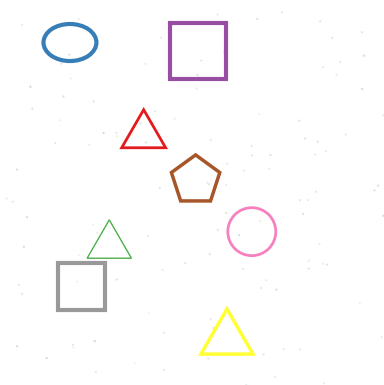[{"shape": "triangle", "thickness": 2, "radius": 0.33, "center": [0.373, 0.649]}, {"shape": "oval", "thickness": 3, "radius": 0.34, "center": [0.182, 0.89]}, {"shape": "triangle", "thickness": 1, "radius": 0.33, "center": [0.284, 0.363]}, {"shape": "square", "thickness": 3, "radius": 0.37, "center": [0.514, 0.868]}, {"shape": "triangle", "thickness": 2.5, "radius": 0.39, "center": [0.59, 0.119]}, {"shape": "pentagon", "thickness": 2.5, "radius": 0.33, "center": [0.508, 0.532]}, {"shape": "circle", "thickness": 2, "radius": 0.31, "center": [0.654, 0.398]}, {"shape": "square", "thickness": 3, "radius": 0.31, "center": [0.212, 0.256]}]